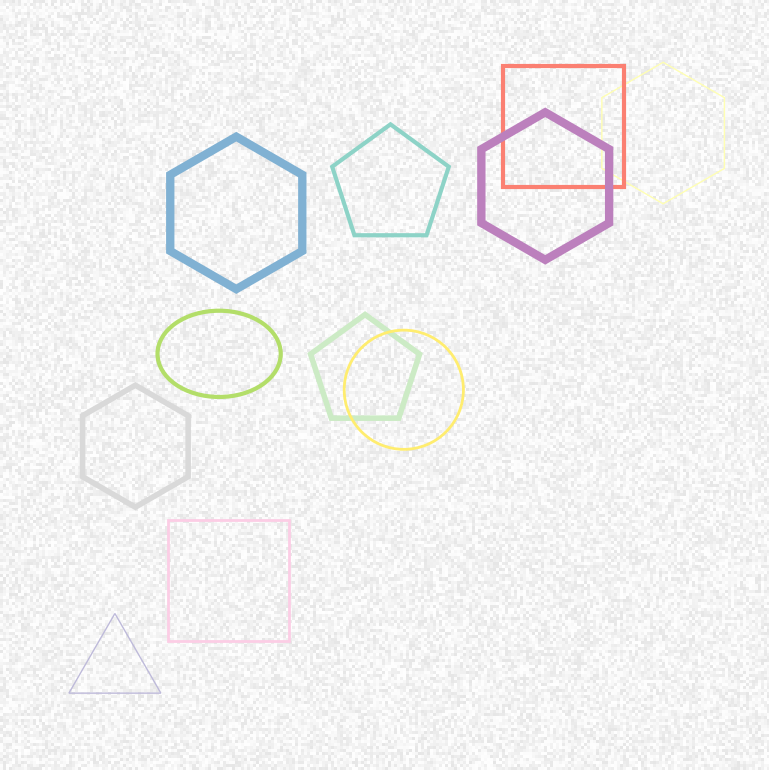[{"shape": "pentagon", "thickness": 1.5, "radius": 0.4, "center": [0.507, 0.759]}, {"shape": "hexagon", "thickness": 0.5, "radius": 0.46, "center": [0.861, 0.827]}, {"shape": "triangle", "thickness": 0.5, "radius": 0.34, "center": [0.149, 0.134]}, {"shape": "square", "thickness": 1.5, "radius": 0.39, "center": [0.732, 0.835]}, {"shape": "hexagon", "thickness": 3, "radius": 0.5, "center": [0.307, 0.724]}, {"shape": "oval", "thickness": 1.5, "radius": 0.4, "center": [0.285, 0.54]}, {"shape": "square", "thickness": 1, "radius": 0.39, "center": [0.296, 0.247]}, {"shape": "hexagon", "thickness": 2, "radius": 0.4, "center": [0.176, 0.421]}, {"shape": "hexagon", "thickness": 3, "radius": 0.48, "center": [0.708, 0.758]}, {"shape": "pentagon", "thickness": 2, "radius": 0.37, "center": [0.474, 0.517]}, {"shape": "circle", "thickness": 1, "radius": 0.39, "center": [0.524, 0.494]}]